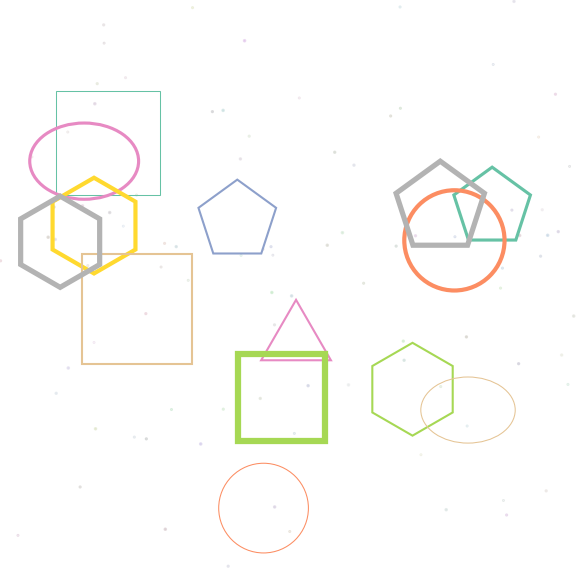[{"shape": "pentagon", "thickness": 1.5, "radius": 0.35, "center": [0.852, 0.64]}, {"shape": "square", "thickness": 0.5, "radius": 0.45, "center": [0.187, 0.751]}, {"shape": "circle", "thickness": 0.5, "radius": 0.39, "center": [0.456, 0.119]}, {"shape": "circle", "thickness": 2, "radius": 0.43, "center": [0.787, 0.583]}, {"shape": "pentagon", "thickness": 1, "radius": 0.35, "center": [0.411, 0.617]}, {"shape": "oval", "thickness": 1.5, "radius": 0.47, "center": [0.146, 0.72]}, {"shape": "triangle", "thickness": 1, "radius": 0.35, "center": [0.513, 0.41]}, {"shape": "hexagon", "thickness": 1, "radius": 0.4, "center": [0.714, 0.325]}, {"shape": "square", "thickness": 3, "radius": 0.38, "center": [0.487, 0.311]}, {"shape": "hexagon", "thickness": 2, "radius": 0.41, "center": [0.163, 0.608]}, {"shape": "square", "thickness": 1, "radius": 0.48, "center": [0.237, 0.464]}, {"shape": "oval", "thickness": 0.5, "radius": 0.41, "center": [0.81, 0.289]}, {"shape": "hexagon", "thickness": 2.5, "radius": 0.39, "center": [0.104, 0.581]}, {"shape": "pentagon", "thickness": 2.5, "radius": 0.4, "center": [0.762, 0.64]}]